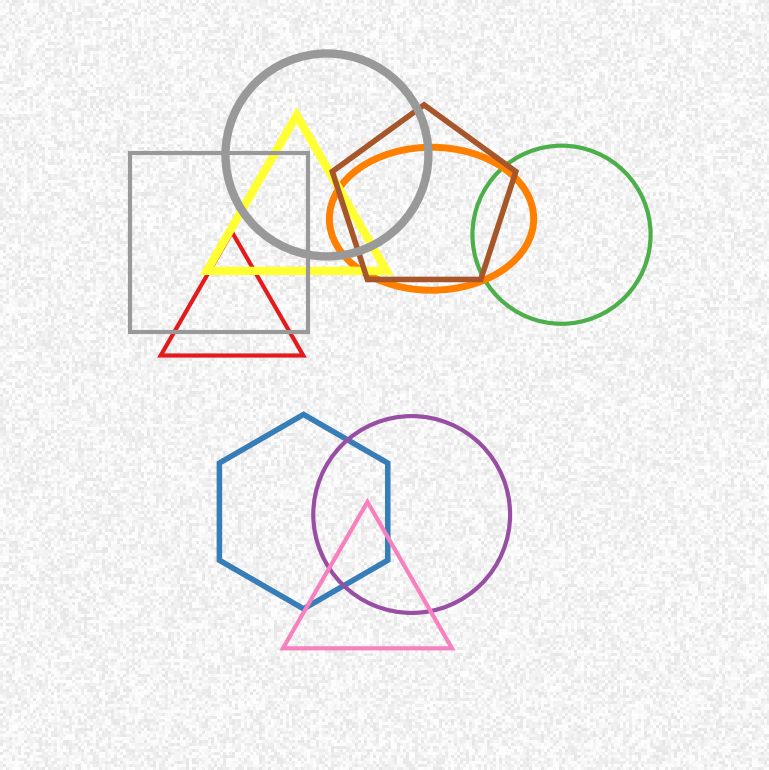[{"shape": "triangle", "thickness": 1.5, "radius": 0.53, "center": [0.301, 0.592]}, {"shape": "hexagon", "thickness": 2, "radius": 0.63, "center": [0.394, 0.336]}, {"shape": "circle", "thickness": 1.5, "radius": 0.58, "center": [0.729, 0.695]}, {"shape": "circle", "thickness": 1.5, "radius": 0.64, "center": [0.535, 0.332]}, {"shape": "oval", "thickness": 2.5, "radius": 0.66, "center": [0.56, 0.716]}, {"shape": "triangle", "thickness": 3, "radius": 0.67, "center": [0.385, 0.716]}, {"shape": "pentagon", "thickness": 2, "radius": 0.63, "center": [0.551, 0.738]}, {"shape": "triangle", "thickness": 1.5, "radius": 0.63, "center": [0.477, 0.221]}, {"shape": "circle", "thickness": 3, "radius": 0.66, "center": [0.425, 0.799]}, {"shape": "square", "thickness": 1.5, "radius": 0.58, "center": [0.285, 0.685]}]